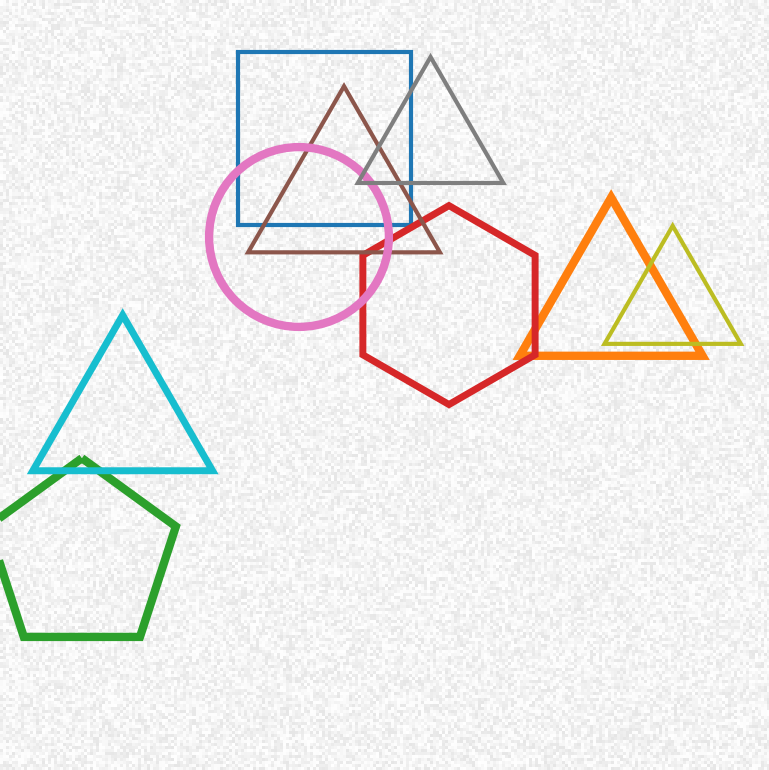[{"shape": "square", "thickness": 1.5, "radius": 0.56, "center": [0.422, 0.821]}, {"shape": "triangle", "thickness": 3, "radius": 0.69, "center": [0.794, 0.606]}, {"shape": "pentagon", "thickness": 3, "radius": 0.64, "center": [0.106, 0.277]}, {"shape": "hexagon", "thickness": 2.5, "radius": 0.65, "center": [0.583, 0.604]}, {"shape": "triangle", "thickness": 1.5, "radius": 0.72, "center": [0.447, 0.744]}, {"shape": "circle", "thickness": 3, "radius": 0.58, "center": [0.388, 0.692]}, {"shape": "triangle", "thickness": 1.5, "radius": 0.55, "center": [0.559, 0.817]}, {"shape": "triangle", "thickness": 1.5, "radius": 0.51, "center": [0.874, 0.605]}, {"shape": "triangle", "thickness": 2.5, "radius": 0.67, "center": [0.159, 0.456]}]